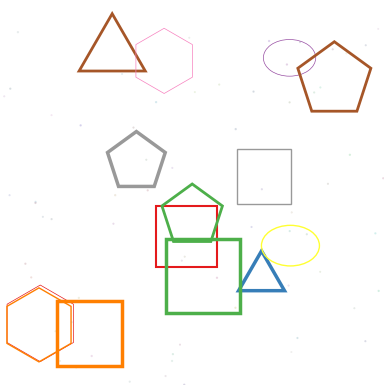[{"shape": "hexagon", "thickness": 0.5, "radius": 0.5, "center": [0.105, 0.16]}, {"shape": "square", "thickness": 1.5, "radius": 0.39, "center": [0.484, 0.386]}, {"shape": "triangle", "thickness": 2.5, "radius": 0.34, "center": [0.679, 0.279]}, {"shape": "pentagon", "thickness": 2, "radius": 0.41, "center": [0.499, 0.44]}, {"shape": "square", "thickness": 2.5, "radius": 0.48, "center": [0.527, 0.282]}, {"shape": "oval", "thickness": 0.5, "radius": 0.34, "center": [0.752, 0.85]}, {"shape": "hexagon", "thickness": 1, "radius": 0.48, "center": [0.101, 0.156]}, {"shape": "square", "thickness": 2.5, "radius": 0.42, "center": [0.232, 0.134]}, {"shape": "oval", "thickness": 1, "radius": 0.38, "center": [0.754, 0.362]}, {"shape": "triangle", "thickness": 2, "radius": 0.5, "center": [0.291, 0.865]}, {"shape": "pentagon", "thickness": 2, "radius": 0.5, "center": [0.868, 0.792]}, {"shape": "hexagon", "thickness": 0.5, "radius": 0.42, "center": [0.426, 0.842]}, {"shape": "square", "thickness": 1, "radius": 0.35, "center": [0.685, 0.542]}, {"shape": "pentagon", "thickness": 2.5, "radius": 0.39, "center": [0.354, 0.58]}]